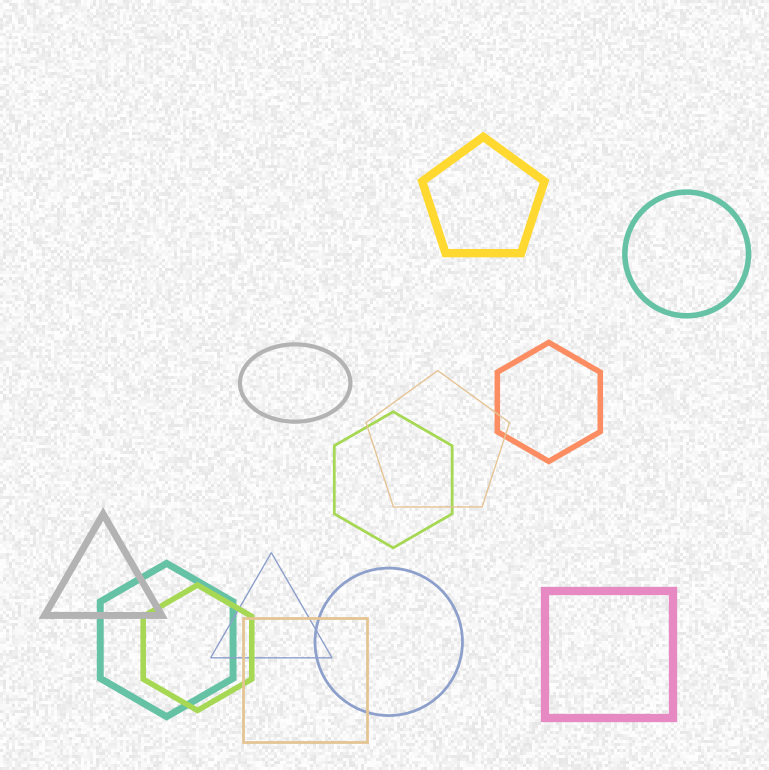[{"shape": "hexagon", "thickness": 2.5, "radius": 0.5, "center": [0.216, 0.169]}, {"shape": "circle", "thickness": 2, "radius": 0.4, "center": [0.892, 0.67]}, {"shape": "hexagon", "thickness": 2, "radius": 0.39, "center": [0.713, 0.478]}, {"shape": "triangle", "thickness": 0.5, "radius": 0.46, "center": [0.352, 0.191]}, {"shape": "circle", "thickness": 1, "radius": 0.48, "center": [0.505, 0.166]}, {"shape": "square", "thickness": 3, "radius": 0.41, "center": [0.791, 0.15]}, {"shape": "hexagon", "thickness": 1, "radius": 0.44, "center": [0.511, 0.377]}, {"shape": "hexagon", "thickness": 2, "radius": 0.41, "center": [0.256, 0.159]}, {"shape": "pentagon", "thickness": 3, "radius": 0.42, "center": [0.628, 0.739]}, {"shape": "pentagon", "thickness": 0.5, "radius": 0.49, "center": [0.568, 0.421]}, {"shape": "square", "thickness": 1, "radius": 0.4, "center": [0.396, 0.117]}, {"shape": "oval", "thickness": 1.5, "radius": 0.36, "center": [0.383, 0.503]}, {"shape": "triangle", "thickness": 2.5, "radius": 0.44, "center": [0.134, 0.245]}]